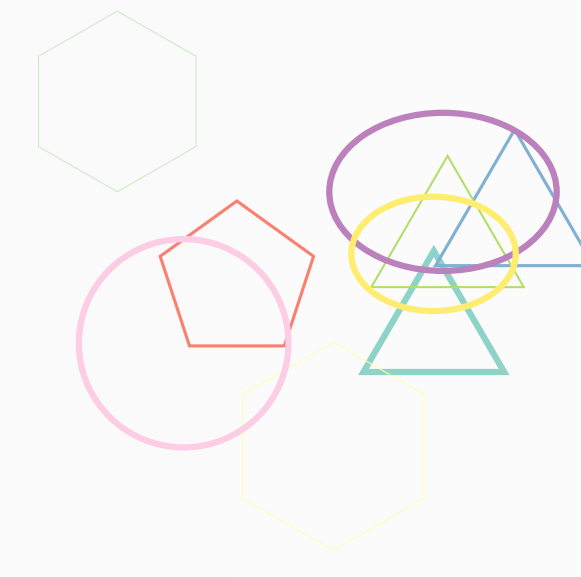[{"shape": "triangle", "thickness": 3, "radius": 0.7, "center": [0.746, 0.425]}, {"shape": "hexagon", "thickness": 0.5, "radius": 0.9, "center": [0.573, 0.226]}, {"shape": "pentagon", "thickness": 1.5, "radius": 0.69, "center": [0.408, 0.512]}, {"shape": "triangle", "thickness": 1.5, "radius": 0.79, "center": [0.885, 0.618]}, {"shape": "triangle", "thickness": 1, "radius": 0.76, "center": [0.77, 0.578]}, {"shape": "circle", "thickness": 3, "radius": 0.9, "center": [0.316, 0.405]}, {"shape": "oval", "thickness": 3, "radius": 0.98, "center": [0.762, 0.667]}, {"shape": "hexagon", "thickness": 0.5, "radius": 0.78, "center": [0.202, 0.824]}, {"shape": "oval", "thickness": 3, "radius": 0.71, "center": [0.746, 0.56]}]